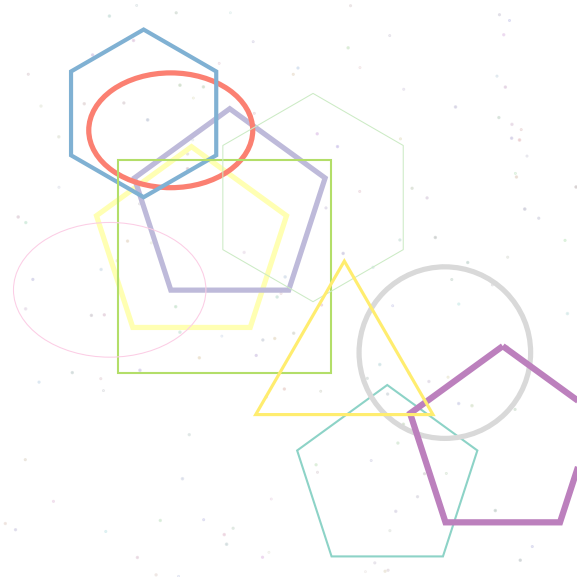[{"shape": "pentagon", "thickness": 1, "radius": 0.82, "center": [0.671, 0.168]}, {"shape": "pentagon", "thickness": 2.5, "radius": 0.87, "center": [0.332, 0.572]}, {"shape": "pentagon", "thickness": 2.5, "radius": 0.87, "center": [0.398, 0.637]}, {"shape": "oval", "thickness": 2.5, "radius": 0.71, "center": [0.296, 0.774]}, {"shape": "hexagon", "thickness": 2, "radius": 0.73, "center": [0.249, 0.803]}, {"shape": "square", "thickness": 1, "radius": 0.93, "center": [0.389, 0.538]}, {"shape": "oval", "thickness": 0.5, "radius": 0.83, "center": [0.19, 0.497]}, {"shape": "circle", "thickness": 2.5, "radius": 0.74, "center": [0.77, 0.389]}, {"shape": "pentagon", "thickness": 3, "radius": 0.84, "center": [0.871, 0.231]}, {"shape": "hexagon", "thickness": 0.5, "radius": 0.9, "center": [0.542, 0.657]}, {"shape": "triangle", "thickness": 1.5, "radius": 0.89, "center": [0.596, 0.37]}]